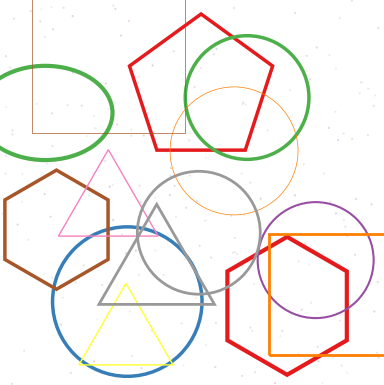[{"shape": "hexagon", "thickness": 3, "radius": 0.9, "center": [0.746, 0.206]}, {"shape": "pentagon", "thickness": 2.5, "radius": 0.98, "center": [0.522, 0.768]}, {"shape": "circle", "thickness": 2.5, "radius": 0.97, "center": [0.331, 0.217]}, {"shape": "oval", "thickness": 3, "radius": 0.87, "center": [0.117, 0.707]}, {"shape": "circle", "thickness": 2.5, "radius": 0.8, "center": [0.642, 0.747]}, {"shape": "circle", "thickness": 1.5, "radius": 0.75, "center": [0.82, 0.324]}, {"shape": "square", "thickness": 2, "radius": 0.79, "center": [0.857, 0.234]}, {"shape": "circle", "thickness": 0.5, "radius": 0.83, "center": [0.608, 0.608]}, {"shape": "triangle", "thickness": 1, "radius": 0.71, "center": [0.327, 0.123]}, {"shape": "square", "thickness": 0.5, "radius": 0.99, "center": [0.282, 0.853]}, {"shape": "hexagon", "thickness": 2.5, "radius": 0.77, "center": [0.147, 0.403]}, {"shape": "triangle", "thickness": 1, "radius": 0.75, "center": [0.281, 0.462]}, {"shape": "triangle", "thickness": 2, "radius": 0.87, "center": [0.407, 0.296]}, {"shape": "circle", "thickness": 2, "radius": 0.8, "center": [0.516, 0.395]}]